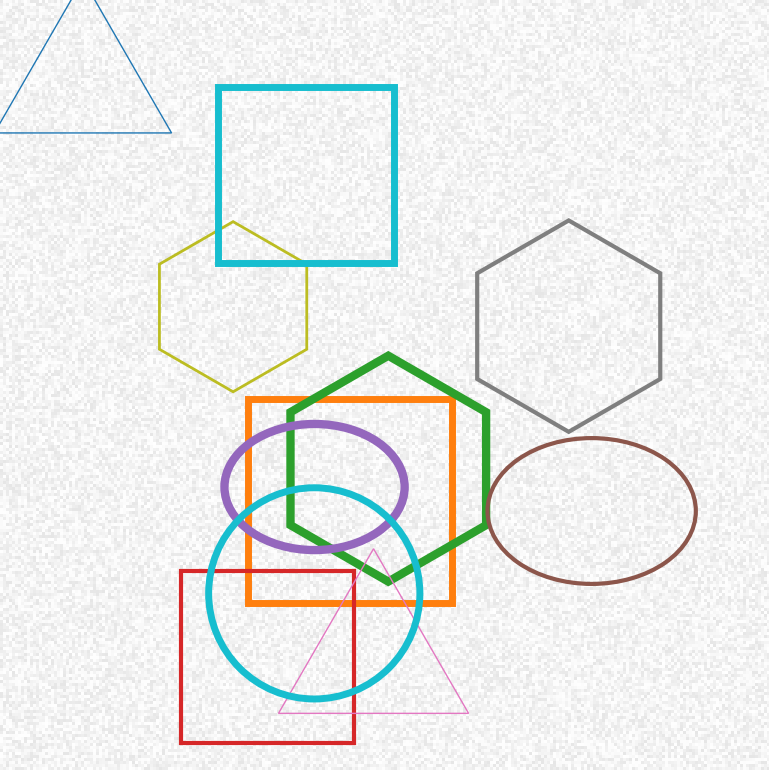[{"shape": "triangle", "thickness": 0.5, "radius": 0.66, "center": [0.108, 0.894]}, {"shape": "square", "thickness": 2.5, "radius": 0.66, "center": [0.455, 0.349]}, {"shape": "hexagon", "thickness": 3, "radius": 0.73, "center": [0.504, 0.391]}, {"shape": "square", "thickness": 1.5, "radius": 0.56, "center": [0.347, 0.147]}, {"shape": "oval", "thickness": 3, "radius": 0.58, "center": [0.409, 0.368]}, {"shape": "oval", "thickness": 1.5, "radius": 0.68, "center": [0.768, 0.336]}, {"shape": "triangle", "thickness": 0.5, "radius": 0.71, "center": [0.485, 0.145]}, {"shape": "hexagon", "thickness": 1.5, "radius": 0.69, "center": [0.739, 0.576]}, {"shape": "hexagon", "thickness": 1, "radius": 0.55, "center": [0.303, 0.602]}, {"shape": "circle", "thickness": 2.5, "radius": 0.69, "center": [0.408, 0.229]}, {"shape": "square", "thickness": 2.5, "radius": 0.57, "center": [0.398, 0.773]}]